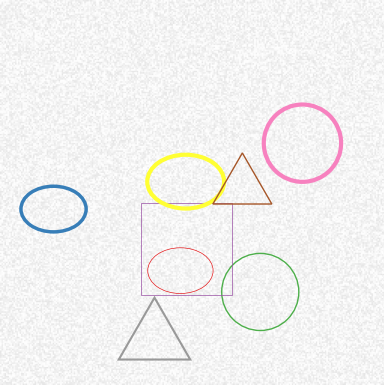[{"shape": "oval", "thickness": 0.5, "radius": 0.42, "center": [0.469, 0.297]}, {"shape": "oval", "thickness": 2.5, "radius": 0.42, "center": [0.139, 0.457]}, {"shape": "circle", "thickness": 1, "radius": 0.5, "center": [0.676, 0.242]}, {"shape": "square", "thickness": 0.5, "radius": 0.6, "center": [0.485, 0.353]}, {"shape": "oval", "thickness": 3, "radius": 0.5, "center": [0.482, 0.528]}, {"shape": "triangle", "thickness": 1, "radius": 0.44, "center": [0.63, 0.514]}, {"shape": "circle", "thickness": 3, "radius": 0.5, "center": [0.786, 0.628]}, {"shape": "triangle", "thickness": 1.5, "radius": 0.54, "center": [0.401, 0.12]}]